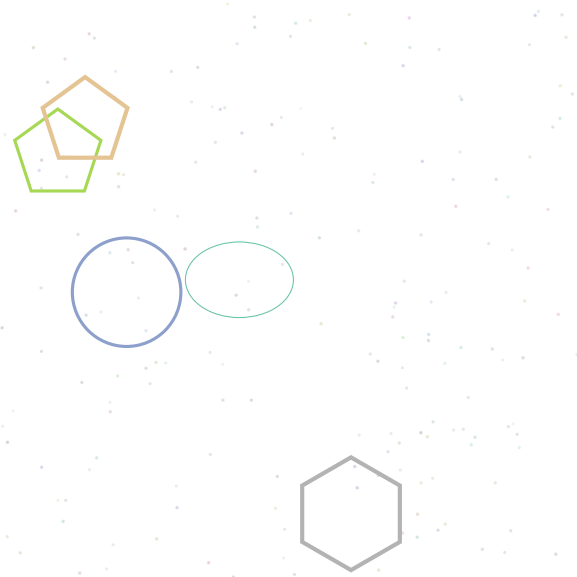[{"shape": "oval", "thickness": 0.5, "radius": 0.47, "center": [0.415, 0.515]}, {"shape": "circle", "thickness": 1.5, "radius": 0.47, "center": [0.219, 0.493]}, {"shape": "pentagon", "thickness": 1.5, "radius": 0.39, "center": [0.1, 0.732]}, {"shape": "pentagon", "thickness": 2, "radius": 0.39, "center": [0.147, 0.788]}, {"shape": "hexagon", "thickness": 2, "radius": 0.49, "center": [0.608, 0.11]}]